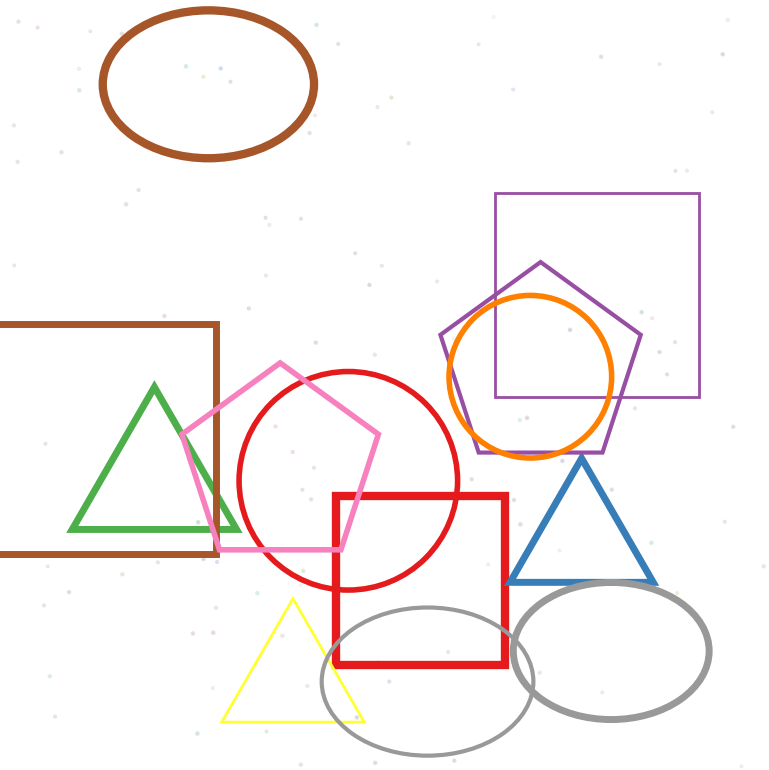[{"shape": "square", "thickness": 3, "radius": 0.55, "center": [0.546, 0.246]}, {"shape": "circle", "thickness": 2, "radius": 0.71, "center": [0.452, 0.376]}, {"shape": "triangle", "thickness": 2.5, "radius": 0.54, "center": [0.755, 0.297]}, {"shape": "triangle", "thickness": 2.5, "radius": 0.62, "center": [0.201, 0.374]}, {"shape": "pentagon", "thickness": 1.5, "radius": 0.68, "center": [0.702, 0.523]}, {"shape": "square", "thickness": 1, "radius": 0.66, "center": [0.775, 0.617]}, {"shape": "circle", "thickness": 2, "radius": 0.53, "center": [0.689, 0.511]}, {"shape": "triangle", "thickness": 1, "radius": 0.53, "center": [0.381, 0.116]}, {"shape": "oval", "thickness": 3, "radius": 0.69, "center": [0.271, 0.891]}, {"shape": "square", "thickness": 2.5, "radius": 0.75, "center": [0.131, 0.43]}, {"shape": "pentagon", "thickness": 2, "radius": 0.67, "center": [0.364, 0.395]}, {"shape": "oval", "thickness": 2.5, "radius": 0.64, "center": [0.794, 0.155]}, {"shape": "oval", "thickness": 1.5, "radius": 0.69, "center": [0.555, 0.115]}]